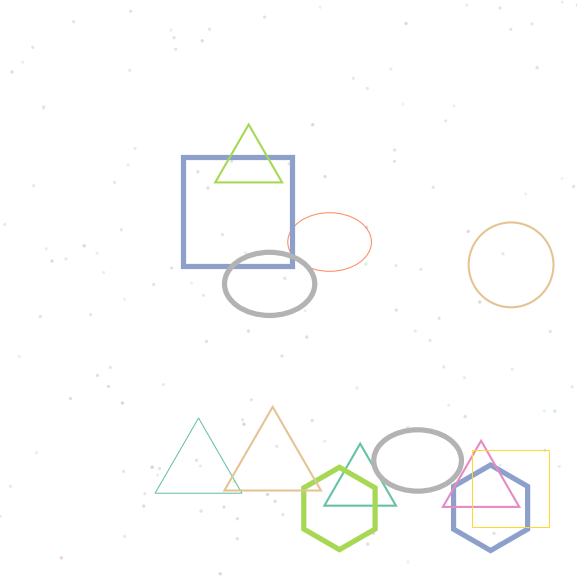[{"shape": "triangle", "thickness": 0.5, "radius": 0.43, "center": [0.344, 0.188]}, {"shape": "triangle", "thickness": 1, "radius": 0.36, "center": [0.624, 0.159]}, {"shape": "oval", "thickness": 0.5, "radius": 0.36, "center": [0.571, 0.58]}, {"shape": "square", "thickness": 2.5, "radius": 0.47, "center": [0.411, 0.633]}, {"shape": "hexagon", "thickness": 2.5, "radius": 0.37, "center": [0.85, 0.12]}, {"shape": "triangle", "thickness": 1, "radius": 0.38, "center": [0.833, 0.16]}, {"shape": "hexagon", "thickness": 2.5, "radius": 0.36, "center": [0.588, 0.119]}, {"shape": "triangle", "thickness": 1, "radius": 0.33, "center": [0.431, 0.717]}, {"shape": "square", "thickness": 0.5, "radius": 0.33, "center": [0.885, 0.153]}, {"shape": "triangle", "thickness": 1, "radius": 0.48, "center": [0.472, 0.198]}, {"shape": "circle", "thickness": 1, "radius": 0.37, "center": [0.885, 0.541]}, {"shape": "oval", "thickness": 2.5, "radius": 0.39, "center": [0.467, 0.508]}, {"shape": "oval", "thickness": 2.5, "radius": 0.38, "center": [0.723, 0.202]}]